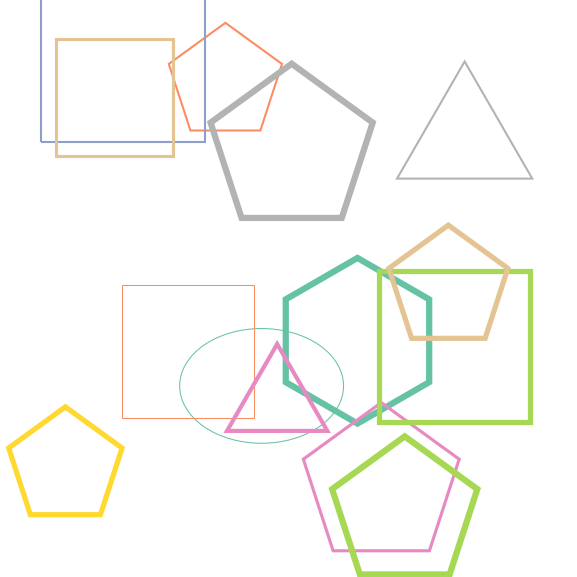[{"shape": "oval", "thickness": 0.5, "radius": 0.71, "center": [0.453, 0.331]}, {"shape": "hexagon", "thickness": 3, "radius": 0.72, "center": [0.619, 0.409]}, {"shape": "square", "thickness": 0.5, "radius": 0.57, "center": [0.325, 0.391]}, {"shape": "pentagon", "thickness": 1, "radius": 0.52, "center": [0.39, 0.857]}, {"shape": "square", "thickness": 1, "radius": 0.71, "center": [0.213, 0.895]}, {"shape": "triangle", "thickness": 2, "radius": 0.5, "center": [0.48, 0.303]}, {"shape": "pentagon", "thickness": 1.5, "radius": 0.71, "center": [0.66, 0.16]}, {"shape": "pentagon", "thickness": 3, "radius": 0.66, "center": [0.701, 0.111]}, {"shape": "square", "thickness": 2.5, "radius": 0.66, "center": [0.787, 0.399]}, {"shape": "pentagon", "thickness": 2.5, "radius": 0.52, "center": [0.113, 0.191]}, {"shape": "square", "thickness": 1.5, "radius": 0.51, "center": [0.198, 0.83]}, {"shape": "pentagon", "thickness": 2.5, "radius": 0.54, "center": [0.776, 0.501]}, {"shape": "triangle", "thickness": 1, "radius": 0.68, "center": [0.805, 0.757]}, {"shape": "pentagon", "thickness": 3, "radius": 0.74, "center": [0.505, 0.741]}]